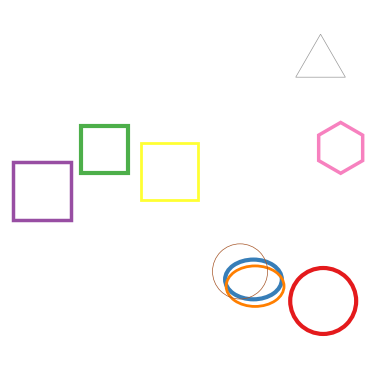[{"shape": "circle", "thickness": 3, "radius": 0.43, "center": [0.839, 0.218]}, {"shape": "oval", "thickness": 3, "radius": 0.37, "center": [0.658, 0.274]}, {"shape": "square", "thickness": 3, "radius": 0.31, "center": [0.273, 0.612]}, {"shape": "square", "thickness": 2.5, "radius": 0.38, "center": [0.109, 0.504]}, {"shape": "oval", "thickness": 2, "radius": 0.38, "center": [0.663, 0.257]}, {"shape": "square", "thickness": 2, "radius": 0.37, "center": [0.439, 0.554]}, {"shape": "circle", "thickness": 0.5, "radius": 0.36, "center": [0.624, 0.295]}, {"shape": "hexagon", "thickness": 2.5, "radius": 0.33, "center": [0.885, 0.616]}, {"shape": "triangle", "thickness": 0.5, "radius": 0.37, "center": [0.833, 0.837]}]